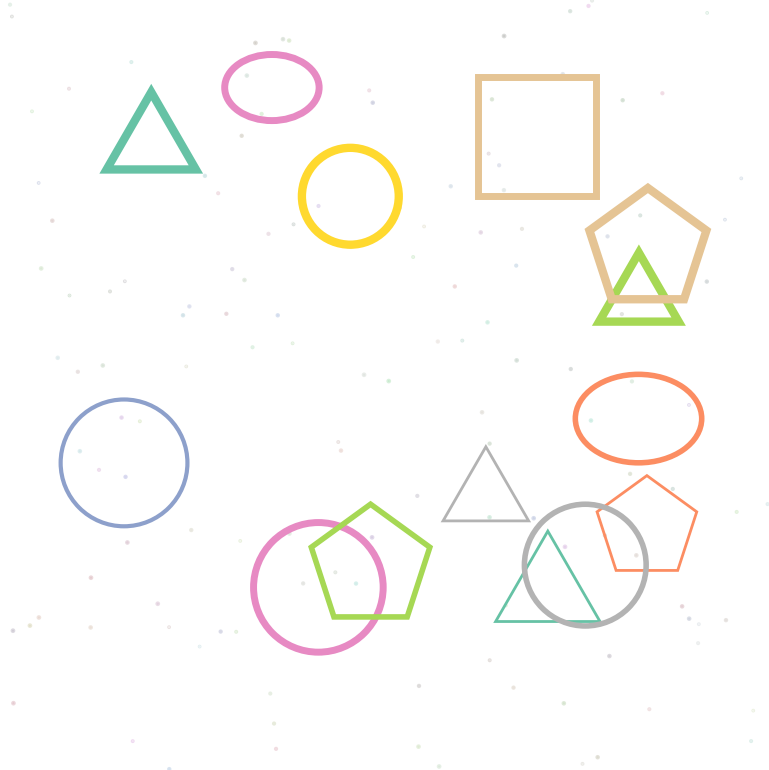[{"shape": "triangle", "thickness": 1, "radius": 0.39, "center": [0.711, 0.232]}, {"shape": "triangle", "thickness": 3, "radius": 0.33, "center": [0.196, 0.813]}, {"shape": "oval", "thickness": 2, "radius": 0.41, "center": [0.829, 0.456]}, {"shape": "pentagon", "thickness": 1, "radius": 0.34, "center": [0.84, 0.314]}, {"shape": "circle", "thickness": 1.5, "radius": 0.41, "center": [0.161, 0.399]}, {"shape": "oval", "thickness": 2.5, "radius": 0.31, "center": [0.353, 0.886]}, {"shape": "circle", "thickness": 2.5, "radius": 0.42, "center": [0.413, 0.237]}, {"shape": "pentagon", "thickness": 2, "radius": 0.4, "center": [0.481, 0.264]}, {"shape": "triangle", "thickness": 3, "radius": 0.3, "center": [0.83, 0.612]}, {"shape": "circle", "thickness": 3, "radius": 0.31, "center": [0.455, 0.745]}, {"shape": "square", "thickness": 2.5, "radius": 0.39, "center": [0.697, 0.823]}, {"shape": "pentagon", "thickness": 3, "radius": 0.4, "center": [0.841, 0.676]}, {"shape": "triangle", "thickness": 1, "radius": 0.32, "center": [0.631, 0.356]}, {"shape": "circle", "thickness": 2, "radius": 0.4, "center": [0.76, 0.266]}]